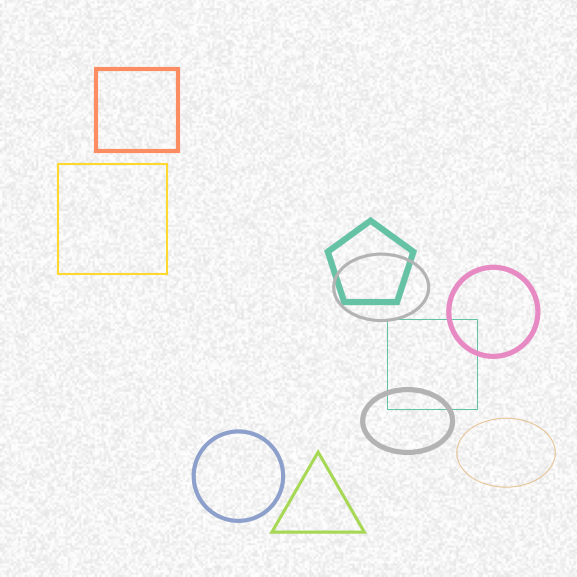[{"shape": "pentagon", "thickness": 3, "radius": 0.39, "center": [0.642, 0.539]}, {"shape": "square", "thickness": 0.5, "radius": 0.39, "center": [0.748, 0.369]}, {"shape": "square", "thickness": 2, "radius": 0.35, "center": [0.238, 0.809]}, {"shape": "circle", "thickness": 2, "radius": 0.39, "center": [0.413, 0.175]}, {"shape": "circle", "thickness": 2.5, "radius": 0.39, "center": [0.854, 0.459]}, {"shape": "triangle", "thickness": 1.5, "radius": 0.46, "center": [0.551, 0.124]}, {"shape": "square", "thickness": 1, "radius": 0.47, "center": [0.195, 0.62]}, {"shape": "oval", "thickness": 0.5, "radius": 0.43, "center": [0.876, 0.215]}, {"shape": "oval", "thickness": 1.5, "radius": 0.41, "center": [0.66, 0.502]}, {"shape": "oval", "thickness": 2.5, "radius": 0.39, "center": [0.706, 0.27]}]